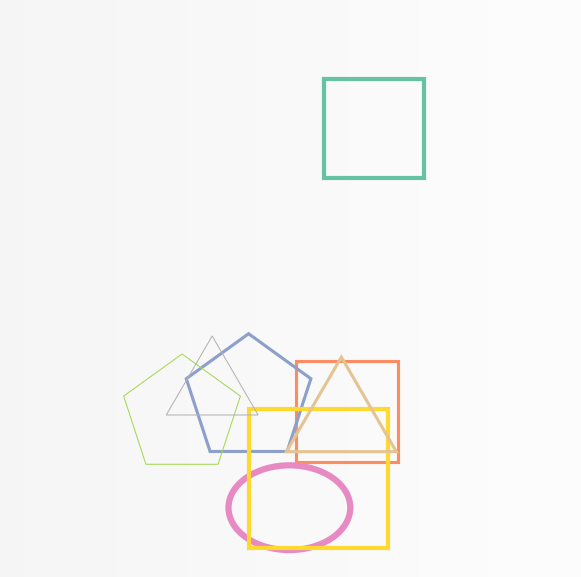[{"shape": "square", "thickness": 2, "radius": 0.43, "center": [0.644, 0.777]}, {"shape": "square", "thickness": 1.5, "radius": 0.44, "center": [0.598, 0.287]}, {"shape": "pentagon", "thickness": 1.5, "radius": 0.56, "center": [0.428, 0.309]}, {"shape": "oval", "thickness": 3, "radius": 0.52, "center": [0.498, 0.12]}, {"shape": "pentagon", "thickness": 0.5, "radius": 0.53, "center": [0.313, 0.281]}, {"shape": "square", "thickness": 2, "radius": 0.6, "center": [0.548, 0.17]}, {"shape": "triangle", "thickness": 1.5, "radius": 0.55, "center": [0.587, 0.272]}, {"shape": "triangle", "thickness": 0.5, "radius": 0.46, "center": [0.365, 0.326]}]